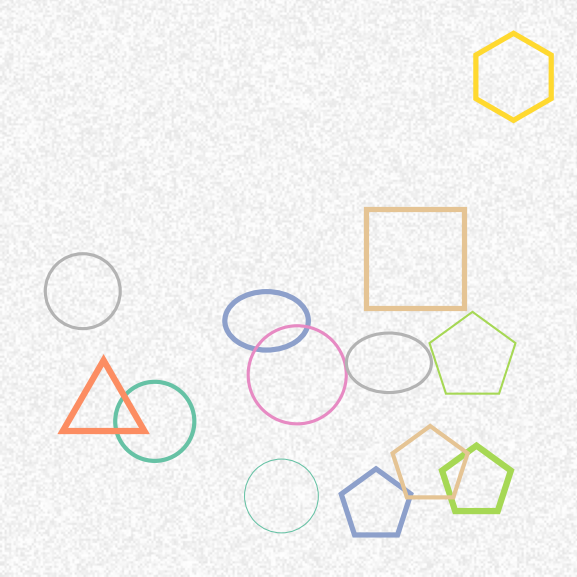[{"shape": "circle", "thickness": 2, "radius": 0.34, "center": [0.268, 0.27]}, {"shape": "circle", "thickness": 0.5, "radius": 0.32, "center": [0.487, 0.14]}, {"shape": "triangle", "thickness": 3, "radius": 0.41, "center": [0.179, 0.294]}, {"shape": "oval", "thickness": 2.5, "radius": 0.36, "center": [0.462, 0.444]}, {"shape": "pentagon", "thickness": 2.5, "radius": 0.32, "center": [0.651, 0.124]}, {"shape": "circle", "thickness": 1.5, "radius": 0.42, "center": [0.515, 0.35]}, {"shape": "pentagon", "thickness": 1, "radius": 0.39, "center": [0.818, 0.381]}, {"shape": "pentagon", "thickness": 3, "radius": 0.31, "center": [0.825, 0.165]}, {"shape": "hexagon", "thickness": 2.5, "radius": 0.38, "center": [0.889, 0.866]}, {"shape": "square", "thickness": 2.5, "radius": 0.43, "center": [0.718, 0.551]}, {"shape": "pentagon", "thickness": 2, "radius": 0.34, "center": [0.745, 0.193]}, {"shape": "circle", "thickness": 1.5, "radius": 0.32, "center": [0.143, 0.495]}, {"shape": "oval", "thickness": 1.5, "radius": 0.37, "center": [0.673, 0.371]}]